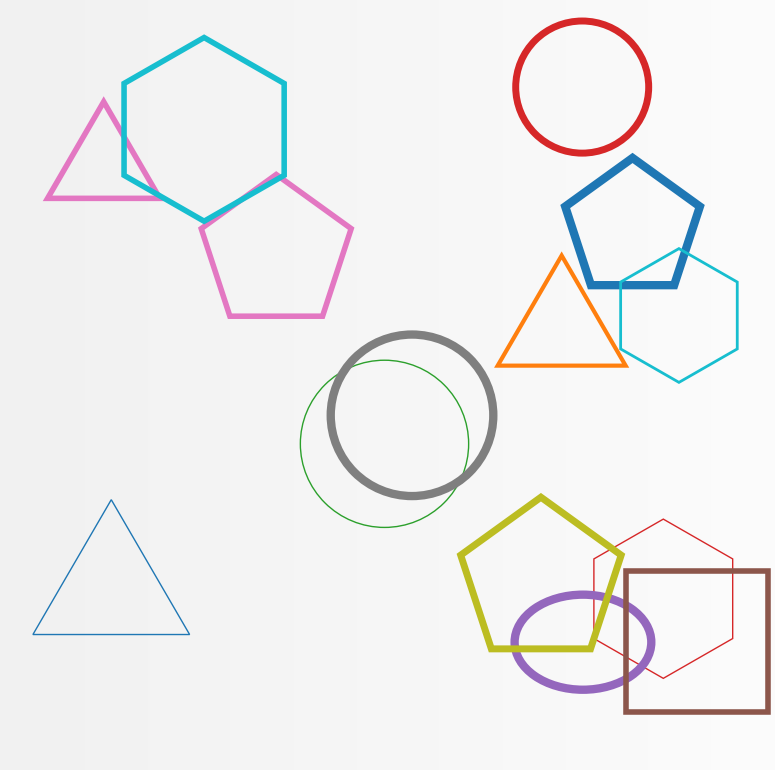[{"shape": "triangle", "thickness": 0.5, "radius": 0.58, "center": [0.144, 0.234]}, {"shape": "pentagon", "thickness": 3, "radius": 0.46, "center": [0.816, 0.704]}, {"shape": "triangle", "thickness": 1.5, "radius": 0.48, "center": [0.725, 0.573]}, {"shape": "circle", "thickness": 0.5, "radius": 0.54, "center": [0.496, 0.424]}, {"shape": "circle", "thickness": 2.5, "radius": 0.43, "center": [0.751, 0.887]}, {"shape": "hexagon", "thickness": 0.5, "radius": 0.52, "center": [0.856, 0.222]}, {"shape": "oval", "thickness": 3, "radius": 0.44, "center": [0.752, 0.166]}, {"shape": "square", "thickness": 2, "radius": 0.46, "center": [0.899, 0.167]}, {"shape": "triangle", "thickness": 2, "radius": 0.42, "center": [0.134, 0.784]}, {"shape": "pentagon", "thickness": 2, "radius": 0.51, "center": [0.356, 0.672]}, {"shape": "circle", "thickness": 3, "radius": 0.52, "center": [0.532, 0.461]}, {"shape": "pentagon", "thickness": 2.5, "radius": 0.54, "center": [0.698, 0.245]}, {"shape": "hexagon", "thickness": 2, "radius": 0.6, "center": [0.263, 0.832]}, {"shape": "hexagon", "thickness": 1, "radius": 0.43, "center": [0.876, 0.59]}]